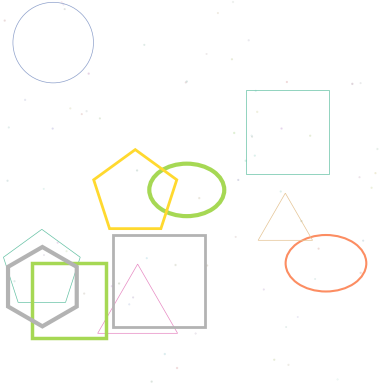[{"shape": "square", "thickness": 0.5, "radius": 0.54, "center": [0.747, 0.657]}, {"shape": "pentagon", "thickness": 0.5, "radius": 0.52, "center": [0.109, 0.299]}, {"shape": "oval", "thickness": 1.5, "radius": 0.52, "center": [0.847, 0.316]}, {"shape": "circle", "thickness": 0.5, "radius": 0.52, "center": [0.138, 0.889]}, {"shape": "triangle", "thickness": 0.5, "radius": 0.6, "center": [0.357, 0.194]}, {"shape": "oval", "thickness": 3, "radius": 0.49, "center": [0.485, 0.507]}, {"shape": "square", "thickness": 2.5, "radius": 0.48, "center": [0.18, 0.22]}, {"shape": "pentagon", "thickness": 2, "radius": 0.57, "center": [0.351, 0.498]}, {"shape": "triangle", "thickness": 0.5, "radius": 0.41, "center": [0.741, 0.417]}, {"shape": "square", "thickness": 2, "radius": 0.6, "center": [0.412, 0.271]}, {"shape": "hexagon", "thickness": 3, "radius": 0.52, "center": [0.11, 0.255]}]